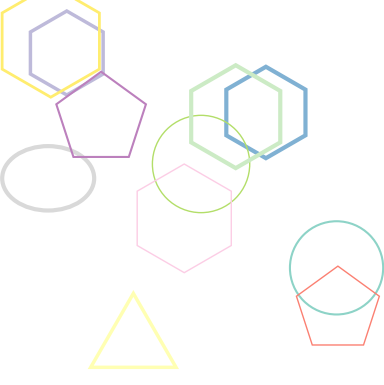[{"shape": "circle", "thickness": 1.5, "radius": 0.61, "center": [0.874, 0.304]}, {"shape": "triangle", "thickness": 2.5, "radius": 0.64, "center": [0.346, 0.11]}, {"shape": "hexagon", "thickness": 2.5, "radius": 0.55, "center": [0.173, 0.862]}, {"shape": "pentagon", "thickness": 1, "radius": 0.57, "center": [0.878, 0.196]}, {"shape": "hexagon", "thickness": 3, "radius": 0.59, "center": [0.691, 0.708]}, {"shape": "circle", "thickness": 1, "radius": 0.63, "center": [0.522, 0.574]}, {"shape": "hexagon", "thickness": 1, "radius": 0.71, "center": [0.479, 0.433]}, {"shape": "oval", "thickness": 3, "radius": 0.6, "center": [0.125, 0.537]}, {"shape": "pentagon", "thickness": 1.5, "radius": 0.61, "center": [0.263, 0.691]}, {"shape": "hexagon", "thickness": 3, "radius": 0.67, "center": [0.612, 0.697]}, {"shape": "hexagon", "thickness": 2, "radius": 0.73, "center": [0.132, 0.893]}]